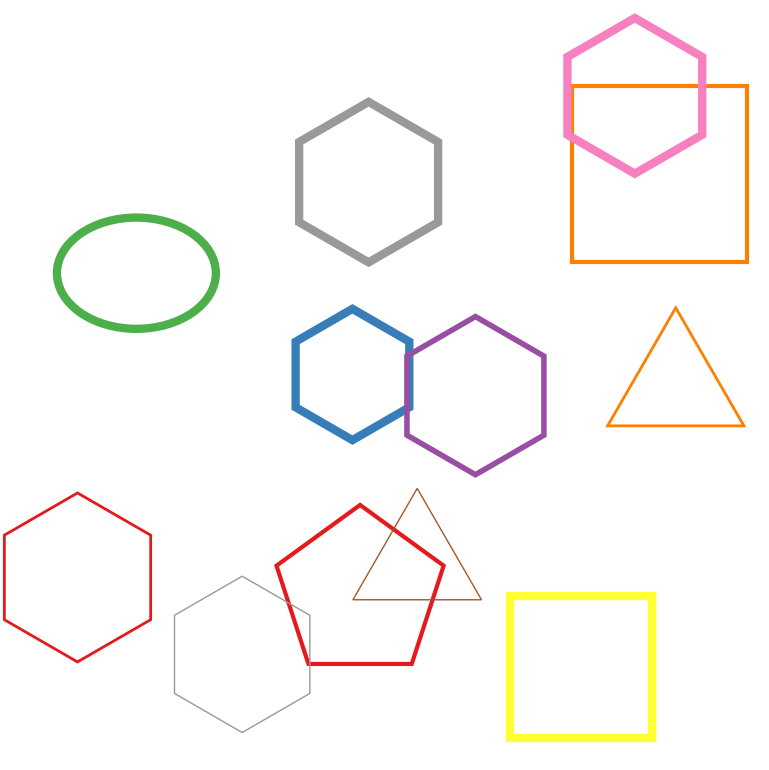[{"shape": "hexagon", "thickness": 1, "radius": 0.55, "center": [0.101, 0.25]}, {"shape": "pentagon", "thickness": 1.5, "radius": 0.57, "center": [0.468, 0.23]}, {"shape": "hexagon", "thickness": 3, "radius": 0.43, "center": [0.458, 0.514]}, {"shape": "oval", "thickness": 3, "radius": 0.52, "center": [0.177, 0.645]}, {"shape": "hexagon", "thickness": 2, "radius": 0.51, "center": [0.617, 0.486]}, {"shape": "square", "thickness": 1.5, "radius": 0.57, "center": [0.857, 0.774]}, {"shape": "triangle", "thickness": 1, "radius": 0.51, "center": [0.878, 0.498]}, {"shape": "square", "thickness": 3, "radius": 0.46, "center": [0.754, 0.134]}, {"shape": "triangle", "thickness": 0.5, "radius": 0.48, "center": [0.542, 0.269]}, {"shape": "hexagon", "thickness": 3, "radius": 0.51, "center": [0.824, 0.876]}, {"shape": "hexagon", "thickness": 3, "radius": 0.52, "center": [0.479, 0.763]}, {"shape": "hexagon", "thickness": 0.5, "radius": 0.51, "center": [0.315, 0.15]}]